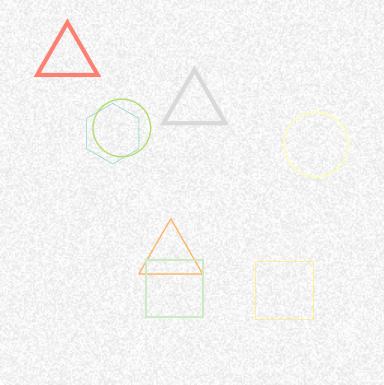[{"shape": "hexagon", "thickness": 0.5, "radius": 0.39, "center": [0.293, 0.653]}, {"shape": "circle", "thickness": 1, "radius": 0.42, "center": [0.821, 0.625]}, {"shape": "triangle", "thickness": 3, "radius": 0.45, "center": [0.175, 0.851]}, {"shape": "triangle", "thickness": 1, "radius": 0.48, "center": [0.444, 0.336]}, {"shape": "circle", "thickness": 1, "radius": 0.37, "center": [0.316, 0.668]}, {"shape": "triangle", "thickness": 3, "radius": 0.46, "center": [0.505, 0.726]}, {"shape": "square", "thickness": 1.5, "radius": 0.37, "center": [0.452, 0.25]}, {"shape": "square", "thickness": 0.5, "radius": 0.38, "center": [0.738, 0.246]}]